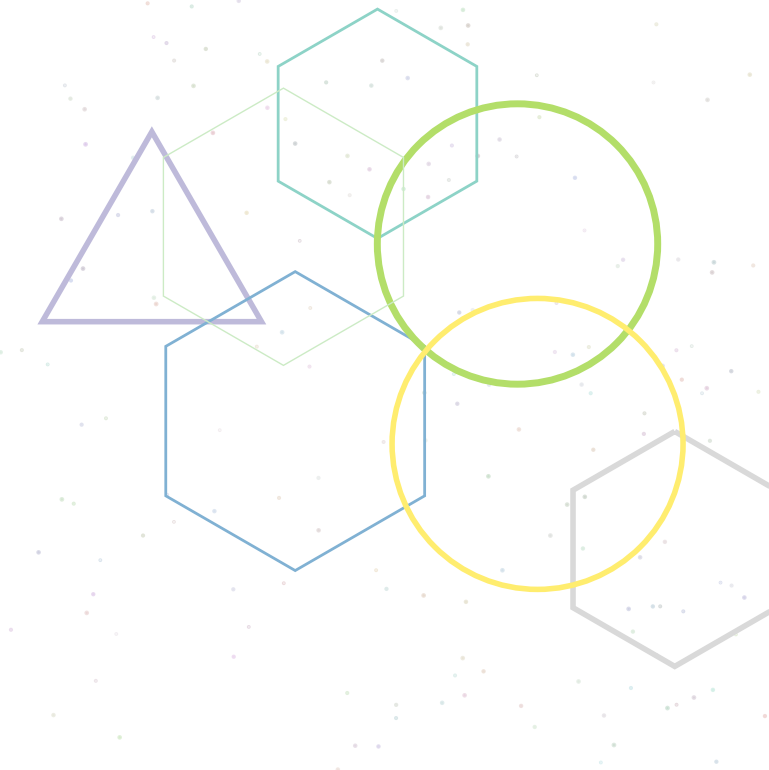[{"shape": "hexagon", "thickness": 1, "radius": 0.74, "center": [0.49, 0.839]}, {"shape": "triangle", "thickness": 2, "radius": 0.82, "center": [0.197, 0.664]}, {"shape": "hexagon", "thickness": 1, "radius": 0.97, "center": [0.383, 0.453]}, {"shape": "circle", "thickness": 2.5, "radius": 0.91, "center": [0.672, 0.683]}, {"shape": "hexagon", "thickness": 2, "radius": 0.76, "center": [0.876, 0.287]}, {"shape": "hexagon", "thickness": 0.5, "radius": 0.9, "center": [0.368, 0.706]}, {"shape": "circle", "thickness": 2, "radius": 0.94, "center": [0.698, 0.423]}]